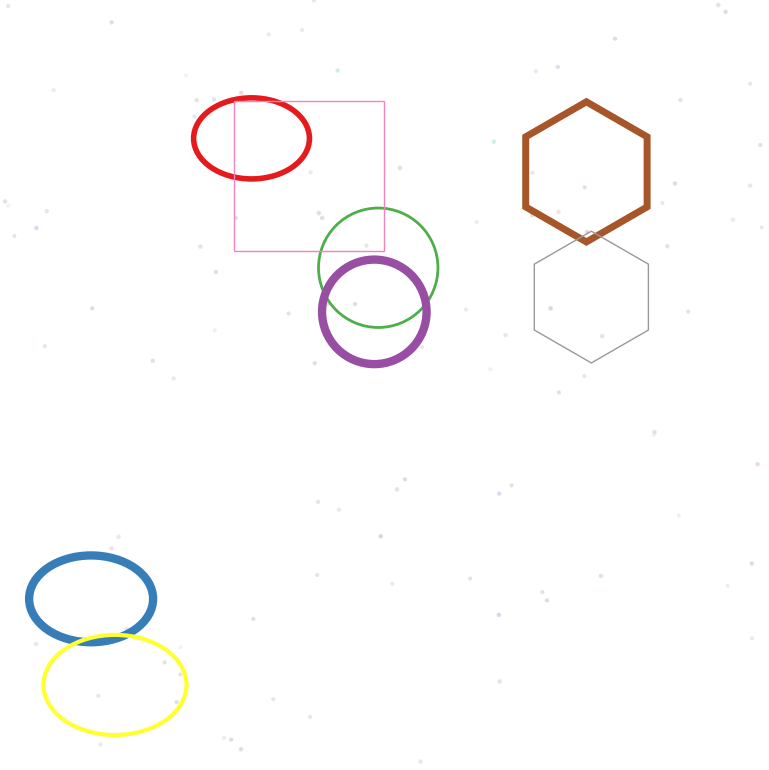[{"shape": "oval", "thickness": 2, "radius": 0.38, "center": [0.327, 0.82]}, {"shape": "oval", "thickness": 3, "radius": 0.4, "center": [0.118, 0.222]}, {"shape": "circle", "thickness": 1, "radius": 0.39, "center": [0.491, 0.652]}, {"shape": "circle", "thickness": 3, "radius": 0.34, "center": [0.486, 0.595]}, {"shape": "oval", "thickness": 1.5, "radius": 0.46, "center": [0.149, 0.11]}, {"shape": "hexagon", "thickness": 2.5, "radius": 0.46, "center": [0.762, 0.777]}, {"shape": "square", "thickness": 0.5, "radius": 0.49, "center": [0.401, 0.771]}, {"shape": "hexagon", "thickness": 0.5, "radius": 0.43, "center": [0.768, 0.614]}]